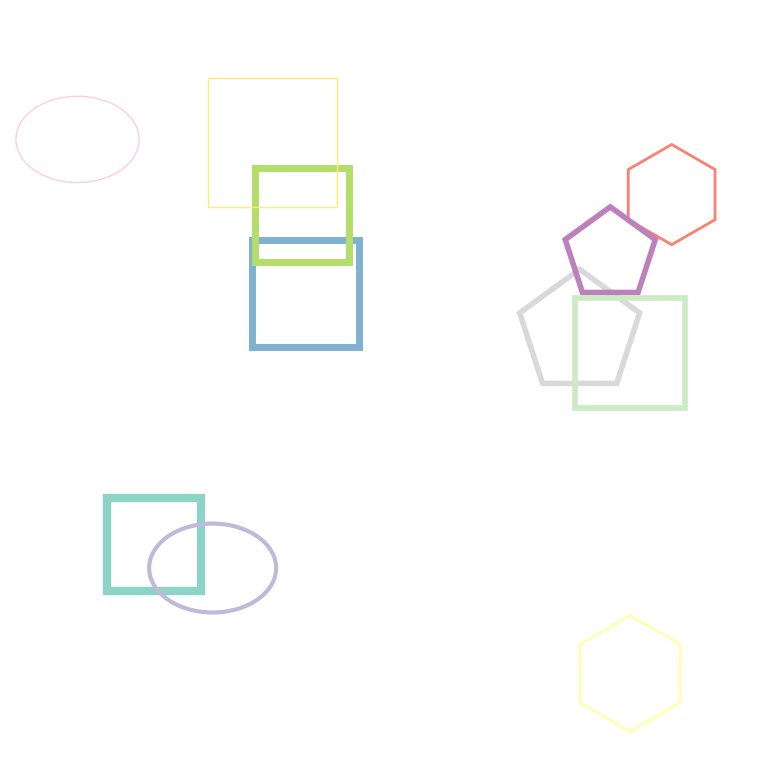[{"shape": "square", "thickness": 3, "radius": 0.3, "center": [0.2, 0.293]}, {"shape": "hexagon", "thickness": 1, "radius": 0.38, "center": [0.818, 0.125]}, {"shape": "oval", "thickness": 1.5, "radius": 0.41, "center": [0.276, 0.262]}, {"shape": "hexagon", "thickness": 1, "radius": 0.33, "center": [0.872, 0.747]}, {"shape": "square", "thickness": 2.5, "radius": 0.35, "center": [0.397, 0.619]}, {"shape": "square", "thickness": 2.5, "radius": 0.31, "center": [0.392, 0.721]}, {"shape": "oval", "thickness": 0.5, "radius": 0.4, "center": [0.101, 0.819]}, {"shape": "pentagon", "thickness": 2, "radius": 0.41, "center": [0.753, 0.568]}, {"shape": "pentagon", "thickness": 2, "radius": 0.31, "center": [0.793, 0.67]}, {"shape": "square", "thickness": 2, "radius": 0.36, "center": [0.818, 0.542]}, {"shape": "square", "thickness": 0.5, "radius": 0.42, "center": [0.354, 0.815]}]